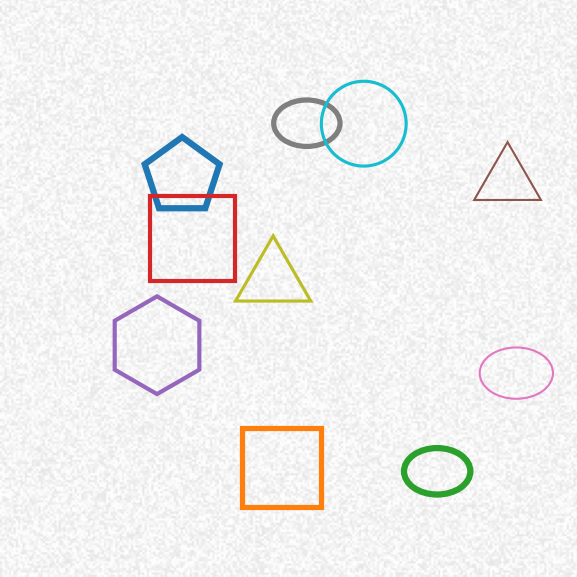[{"shape": "pentagon", "thickness": 3, "radius": 0.34, "center": [0.315, 0.694]}, {"shape": "square", "thickness": 2.5, "radius": 0.34, "center": [0.487, 0.189]}, {"shape": "oval", "thickness": 3, "radius": 0.29, "center": [0.757, 0.183]}, {"shape": "square", "thickness": 2, "radius": 0.37, "center": [0.333, 0.586]}, {"shape": "hexagon", "thickness": 2, "radius": 0.42, "center": [0.272, 0.401]}, {"shape": "triangle", "thickness": 1, "radius": 0.33, "center": [0.879, 0.686]}, {"shape": "oval", "thickness": 1, "radius": 0.32, "center": [0.894, 0.353]}, {"shape": "oval", "thickness": 2.5, "radius": 0.29, "center": [0.531, 0.786]}, {"shape": "triangle", "thickness": 1.5, "radius": 0.38, "center": [0.473, 0.515]}, {"shape": "circle", "thickness": 1.5, "radius": 0.37, "center": [0.63, 0.785]}]